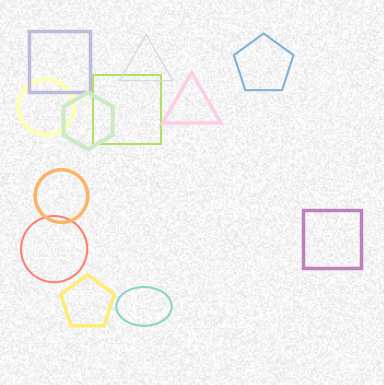[{"shape": "oval", "thickness": 1.5, "radius": 0.36, "center": [0.374, 0.204]}, {"shape": "circle", "thickness": 3, "radius": 0.36, "center": [0.12, 0.722]}, {"shape": "square", "thickness": 2.5, "radius": 0.4, "center": [0.155, 0.84]}, {"shape": "circle", "thickness": 1.5, "radius": 0.43, "center": [0.141, 0.353]}, {"shape": "pentagon", "thickness": 1.5, "radius": 0.41, "center": [0.685, 0.832]}, {"shape": "circle", "thickness": 2.5, "radius": 0.34, "center": [0.16, 0.491]}, {"shape": "square", "thickness": 1.5, "radius": 0.45, "center": [0.33, 0.716]}, {"shape": "triangle", "thickness": 2.5, "radius": 0.44, "center": [0.498, 0.724]}, {"shape": "triangle", "thickness": 1, "radius": 0.4, "center": [0.38, 0.831]}, {"shape": "square", "thickness": 2.5, "radius": 0.38, "center": [0.862, 0.38]}, {"shape": "hexagon", "thickness": 3, "radius": 0.37, "center": [0.229, 0.686]}, {"shape": "pentagon", "thickness": 2.5, "radius": 0.37, "center": [0.227, 0.213]}]